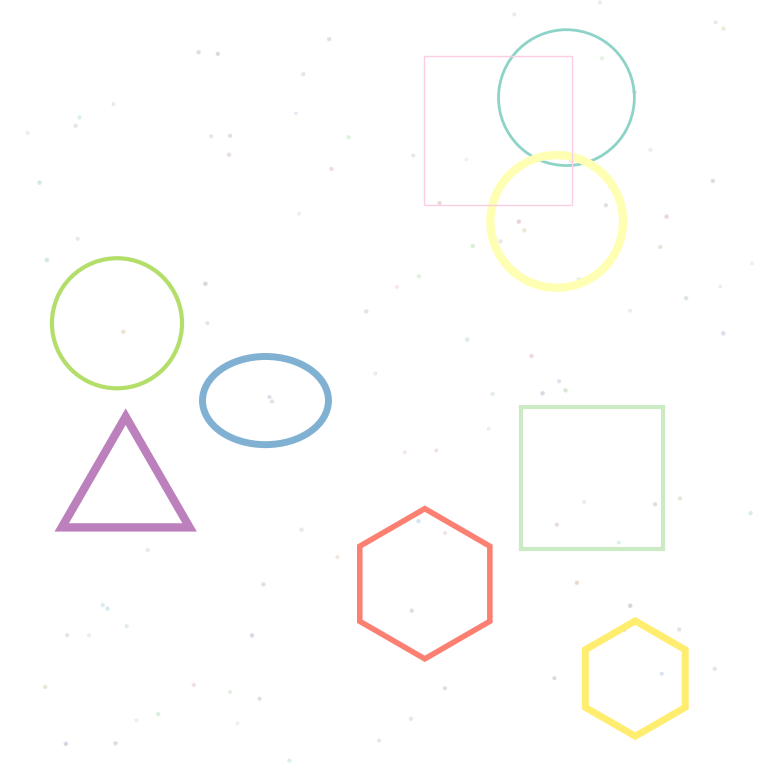[{"shape": "circle", "thickness": 1, "radius": 0.44, "center": [0.736, 0.873]}, {"shape": "circle", "thickness": 3, "radius": 0.43, "center": [0.723, 0.712]}, {"shape": "hexagon", "thickness": 2, "radius": 0.49, "center": [0.552, 0.242]}, {"shape": "oval", "thickness": 2.5, "radius": 0.41, "center": [0.345, 0.48]}, {"shape": "circle", "thickness": 1.5, "radius": 0.42, "center": [0.152, 0.58]}, {"shape": "square", "thickness": 0.5, "radius": 0.48, "center": [0.646, 0.831]}, {"shape": "triangle", "thickness": 3, "radius": 0.48, "center": [0.163, 0.363]}, {"shape": "square", "thickness": 1.5, "radius": 0.46, "center": [0.769, 0.379]}, {"shape": "hexagon", "thickness": 2.5, "radius": 0.37, "center": [0.825, 0.119]}]